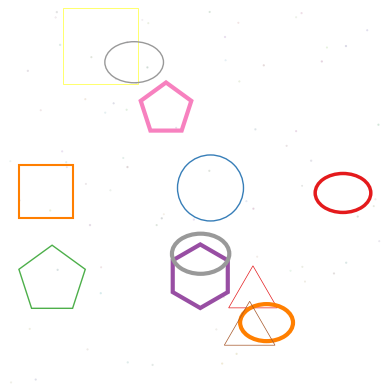[{"shape": "oval", "thickness": 2.5, "radius": 0.36, "center": [0.891, 0.499]}, {"shape": "triangle", "thickness": 0.5, "radius": 0.36, "center": [0.657, 0.237]}, {"shape": "circle", "thickness": 1, "radius": 0.43, "center": [0.547, 0.512]}, {"shape": "pentagon", "thickness": 1, "radius": 0.45, "center": [0.135, 0.272]}, {"shape": "hexagon", "thickness": 3, "radius": 0.41, "center": [0.52, 0.283]}, {"shape": "square", "thickness": 1.5, "radius": 0.35, "center": [0.119, 0.502]}, {"shape": "oval", "thickness": 3, "radius": 0.34, "center": [0.692, 0.162]}, {"shape": "square", "thickness": 0.5, "radius": 0.49, "center": [0.261, 0.881]}, {"shape": "triangle", "thickness": 0.5, "radius": 0.38, "center": [0.648, 0.141]}, {"shape": "pentagon", "thickness": 3, "radius": 0.35, "center": [0.431, 0.717]}, {"shape": "oval", "thickness": 3, "radius": 0.37, "center": [0.521, 0.341]}, {"shape": "oval", "thickness": 1, "radius": 0.38, "center": [0.348, 0.838]}]